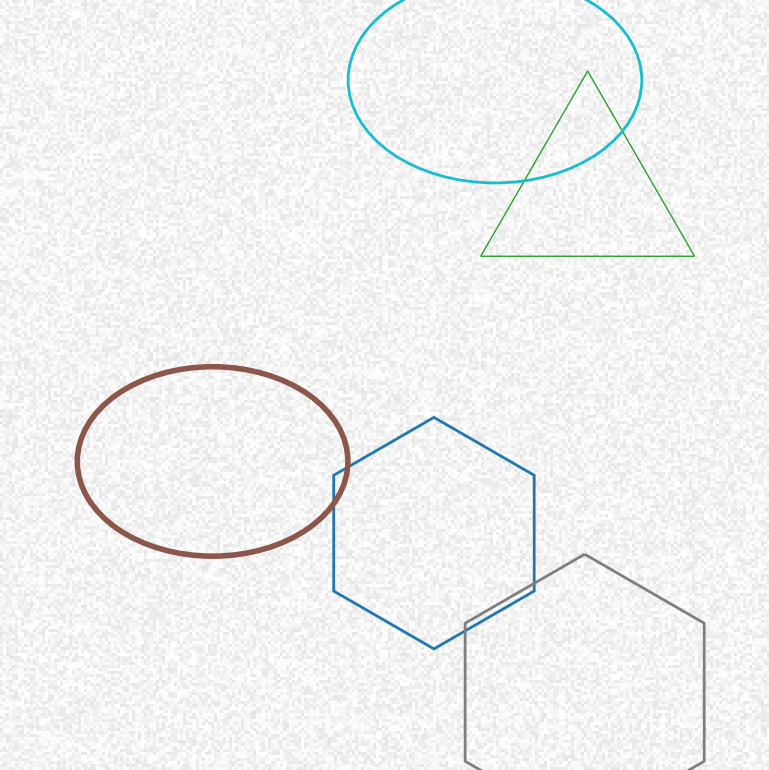[{"shape": "hexagon", "thickness": 1, "radius": 0.75, "center": [0.564, 0.308]}, {"shape": "triangle", "thickness": 0.5, "radius": 0.8, "center": [0.763, 0.747]}, {"shape": "oval", "thickness": 2, "radius": 0.88, "center": [0.276, 0.401]}, {"shape": "hexagon", "thickness": 1, "radius": 0.9, "center": [0.759, 0.101]}, {"shape": "oval", "thickness": 1, "radius": 0.95, "center": [0.643, 0.896]}]